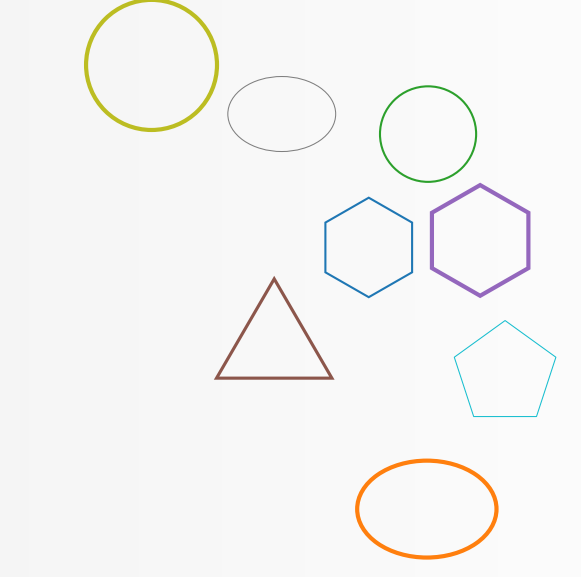[{"shape": "hexagon", "thickness": 1, "radius": 0.43, "center": [0.634, 0.571]}, {"shape": "oval", "thickness": 2, "radius": 0.6, "center": [0.734, 0.118]}, {"shape": "circle", "thickness": 1, "radius": 0.41, "center": [0.736, 0.767]}, {"shape": "hexagon", "thickness": 2, "radius": 0.48, "center": [0.826, 0.583]}, {"shape": "triangle", "thickness": 1.5, "radius": 0.57, "center": [0.472, 0.402]}, {"shape": "oval", "thickness": 0.5, "radius": 0.46, "center": [0.485, 0.802]}, {"shape": "circle", "thickness": 2, "radius": 0.56, "center": [0.261, 0.887]}, {"shape": "pentagon", "thickness": 0.5, "radius": 0.46, "center": [0.869, 0.352]}]